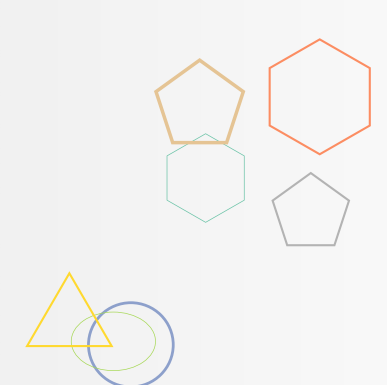[{"shape": "hexagon", "thickness": 0.5, "radius": 0.58, "center": [0.531, 0.538]}, {"shape": "hexagon", "thickness": 1.5, "radius": 0.75, "center": [0.825, 0.749]}, {"shape": "circle", "thickness": 2, "radius": 0.55, "center": [0.338, 0.104]}, {"shape": "oval", "thickness": 0.5, "radius": 0.54, "center": [0.293, 0.113]}, {"shape": "triangle", "thickness": 1.5, "radius": 0.63, "center": [0.179, 0.164]}, {"shape": "pentagon", "thickness": 2.5, "radius": 0.59, "center": [0.515, 0.725]}, {"shape": "pentagon", "thickness": 1.5, "radius": 0.52, "center": [0.802, 0.447]}]